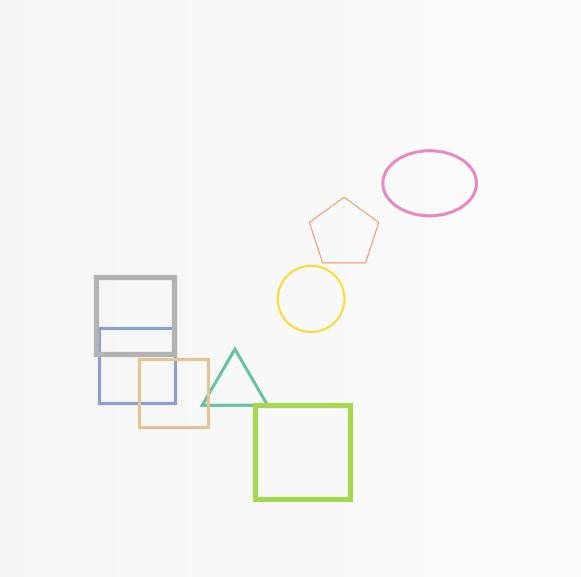[{"shape": "triangle", "thickness": 1.5, "radius": 0.32, "center": [0.404, 0.33]}, {"shape": "pentagon", "thickness": 0.5, "radius": 0.31, "center": [0.592, 0.595]}, {"shape": "square", "thickness": 1.5, "radius": 0.32, "center": [0.236, 0.366]}, {"shape": "oval", "thickness": 1.5, "radius": 0.4, "center": [0.739, 0.682]}, {"shape": "square", "thickness": 2.5, "radius": 0.41, "center": [0.521, 0.216]}, {"shape": "circle", "thickness": 1, "radius": 0.29, "center": [0.535, 0.482]}, {"shape": "square", "thickness": 1.5, "radius": 0.3, "center": [0.298, 0.318]}, {"shape": "square", "thickness": 2.5, "radius": 0.33, "center": [0.232, 0.453]}]